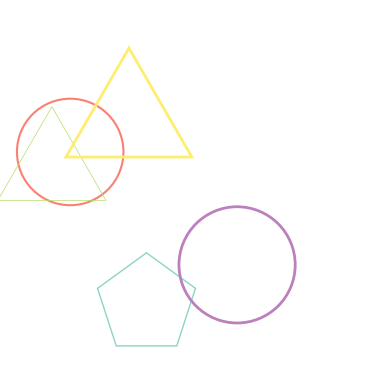[{"shape": "pentagon", "thickness": 1, "radius": 0.67, "center": [0.38, 0.21]}, {"shape": "circle", "thickness": 1.5, "radius": 0.69, "center": [0.182, 0.605]}, {"shape": "triangle", "thickness": 0.5, "radius": 0.81, "center": [0.135, 0.561]}, {"shape": "circle", "thickness": 2, "radius": 0.75, "center": [0.616, 0.312]}, {"shape": "triangle", "thickness": 2, "radius": 0.94, "center": [0.335, 0.686]}]